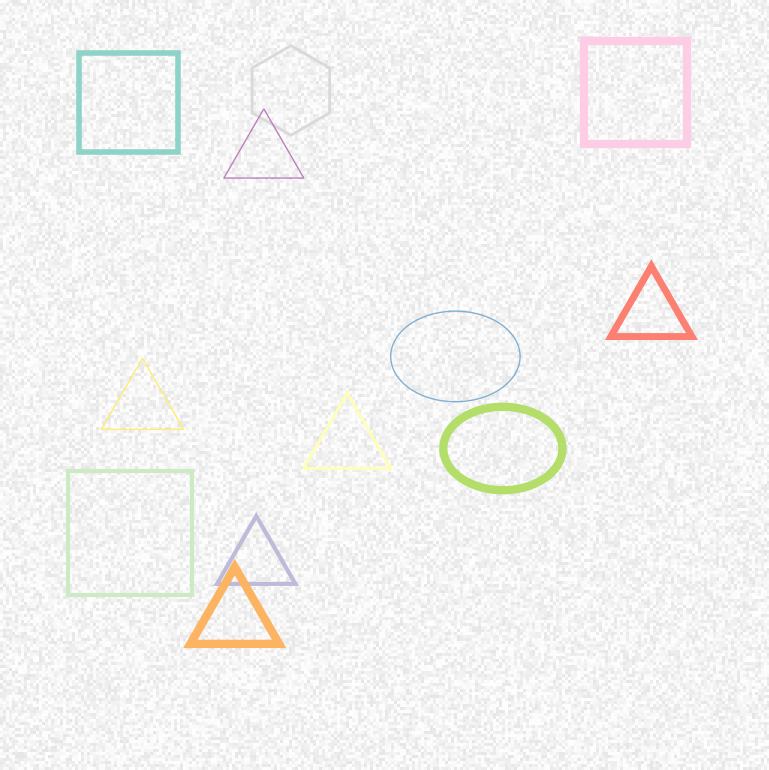[{"shape": "square", "thickness": 2, "radius": 0.32, "center": [0.167, 0.867]}, {"shape": "triangle", "thickness": 1, "radius": 0.33, "center": [0.451, 0.424]}, {"shape": "triangle", "thickness": 1.5, "radius": 0.29, "center": [0.333, 0.271]}, {"shape": "triangle", "thickness": 2.5, "radius": 0.3, "center": [0.846, 0.593]}, {"shape": "oval", "thickness": 0.5, "radius": 0.42, "center": [0.591, 0.537]}, {"shape": "triangle", "thickness": 3, "radius": 0.33, "center": [0.305, 0.197]}, {"shape": "oval", "thickness": 3, "radius": 0.39, "center": [0.653, 0.418]}, {"shape": "square", "thickness": 3, "radius": 0.33, "center": [0.825, 0.88]}, {"shape": "hexagon", "thickness": 1, "radius": 0.29, "center": [0.378, 0.883]}, {"shape": "triangle", "thickness": 0.5, "radius": 0.3, "center": [0.343, 0.799]}, {"shape": "square", "thickness": 1.5, "radius": 0.4, "center": [0.169, 0.308]}, {"shape": "triangle", "thickness": 0.5, "radius": 0.31, "center": [0.185, 0.473]}]